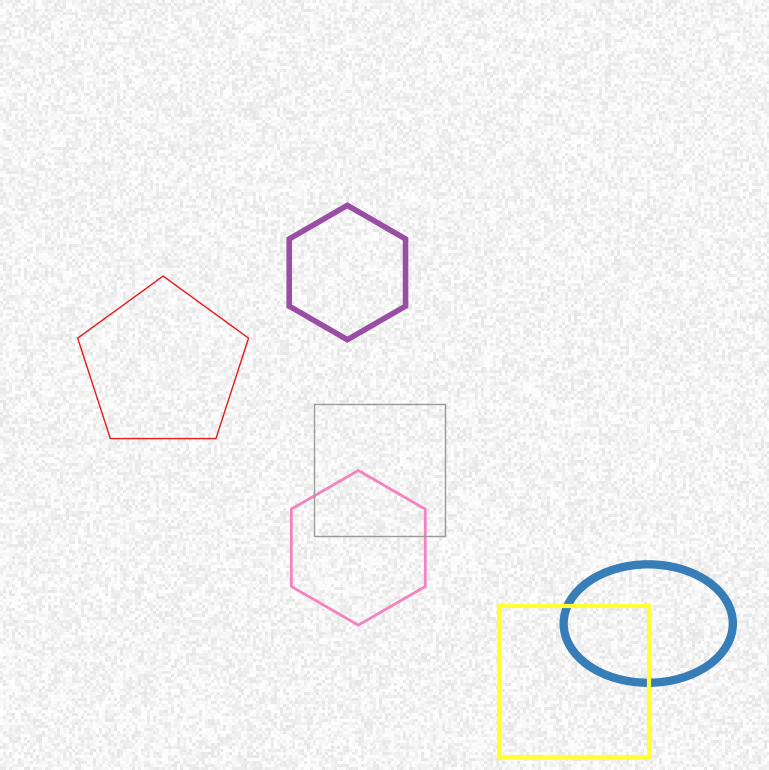[{"shape": "pentagon", "thickness": 0.5, "radius": 0.58, "center": [0.212, 0.525]}, {"shape": "oval", "thickness": 3, "radius": 0.55, "center": [0.842, 0.19]}, {"shape": "hexagon", "thickness": 2, "radius": 0.44, "center": [0.451, 0.646]}, {"shape": "square", "thickness": 1.5, "radius": 0.49, "center": [0.745, 0.115]}, {"shape": "hexagon", "thickness": 1, "radius": 0.5, "center": [0.465, 0.289]}, {"shape": "square", "thickness": 0.5, "radius": 0.43, "center": [0.493, 0.39]}]